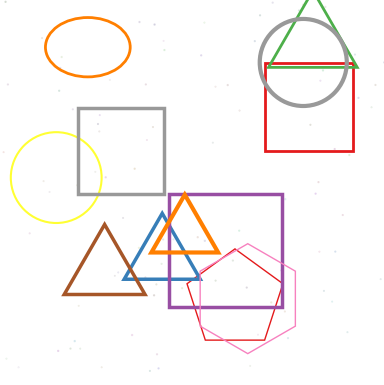[{"shape": "square", "thickness": 2, "radius": 0.57, "center": [0.802, 0.723]}, {"shape": "pentagon", "thickness": 1, "radius": 0.65, "center": [0.61, 0.223]}, {"shape": "triangle", "thickness": 2.5, "radius": 0.57, "center": [0.421, 0.332]}, {"shape": "triangle", "thickness": 2, "radius": 0.67, "center": [0.813, 0.892]}, {"shape": "square", "thickness": 2.5, "radius": 0.73, "center": [0.585, 0.35]}, {"shape": "oval", "thickness": 2, "radius": 0.55, "center": [0.228, 0.877]}, {"shape": "triangle", "thickness": 3, "radius": 0.5, "center": [0.48, 0.394]}, {"shape": "circle", "thickness": 1.5, "radius": 0.59, "center": [0.146, 0.539]}, {"shape": "triangle", "thickness": 2.5, "radius": 0.61, "center": [0.272, 0.296]}, {"shape": "hexagon", "thickness": 1, "radius": 0.71, "center": [0.644, 0.224]}, {"shape": "circle", "thickness": 3, "radius": 0.57, "center": [0.788, 0.838]}, {"shape": "square", "thickness": 2.5, "radius": 0.56, "center": [0.315, 0.607]}]